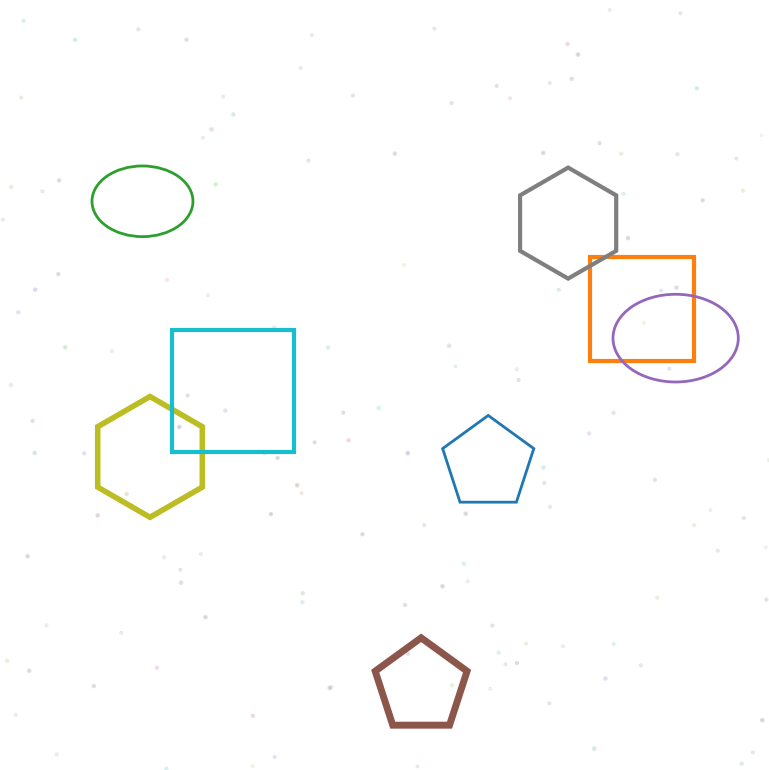[{"shape": "pentagon", "thickness": 1, "radius": 0.31, "center": [0.634, 0.398]}, {"shape": "square", "thickness": 1.5, "radius": 0.34, "center": [0.834, 0.598]}, {"shape": "oval", "thickness": 1, "radius": 0.33, "center": [0.185, 0.739]}, {"shape": "oval", "thickness": 1, "radius": 0.41, "center": [0.877, 0.561]}, {"shape": "pentagon", "thickness": 2.5, "radius": 0.31, "center": [0.547, 0.109]}, {"shape": "hexagon", "thickness": 1.5, "radius": 0.36, "center": [0.738, 0.71]}, {"shape": "hexagon", "thickness": 2, "radius": 0.39, "center": [0.195, 0.407]}, {"shape": "square", "thickness": 1.5, "radius": 0.39, "center": [0.303, 0.492]}]